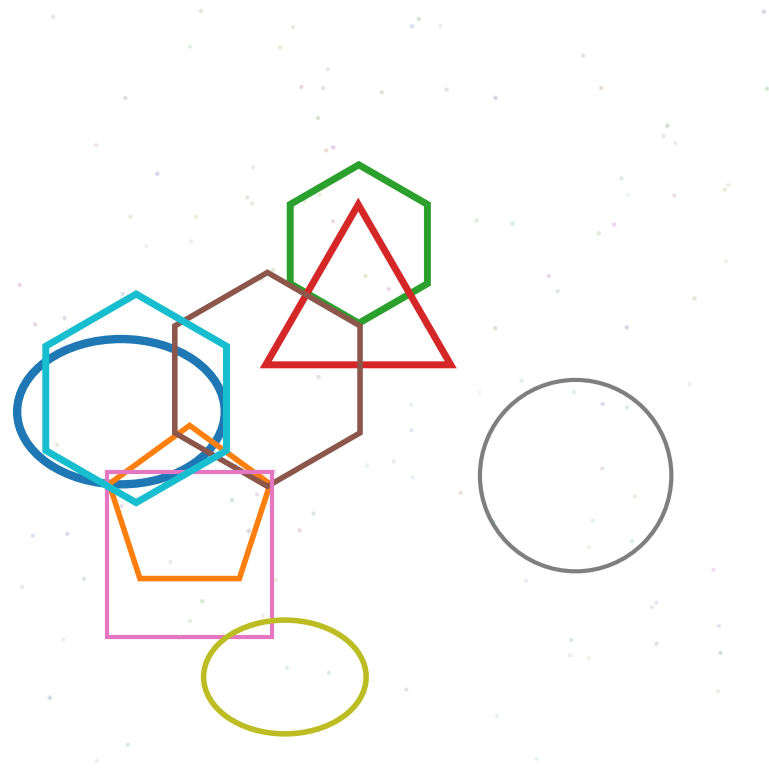[{"shape": "oval", "thickness": 3, "radius": 0.67, "center": [0.157, 0.465]}, {"shape": "pentagon", "thickness": 2, "radius": 0.55, "center": [0.246, 0.338]}, {"shape": "hexagon", "thickness": 2.5, "radius": 0.51, "center": [0.466, 0.683]}, {"shape": "triangle", "thickness": 2.5, "radius": 0.69, "center": [0.465, 0.596]}, {"shape": "hexagon", "thickness": 2, "radius": 0.69, "center": [0.347, 0.507]}, {"shape": "square", "thickness": 1.5, "radius": 0.53, "center": [0.246, 0.28]}, {"shape": "circle", "thickness": 1.5, "radius": 0.62, "center": [0.748, 0.382]}, {"shape": "oval", "thickness": 2, "radius": 0.53, "center": [0.37, 0.121]}, {"shape": "hexagon", "thickness": 2.5, "radius": 0.68, "center": [0.177, 0.483]}]